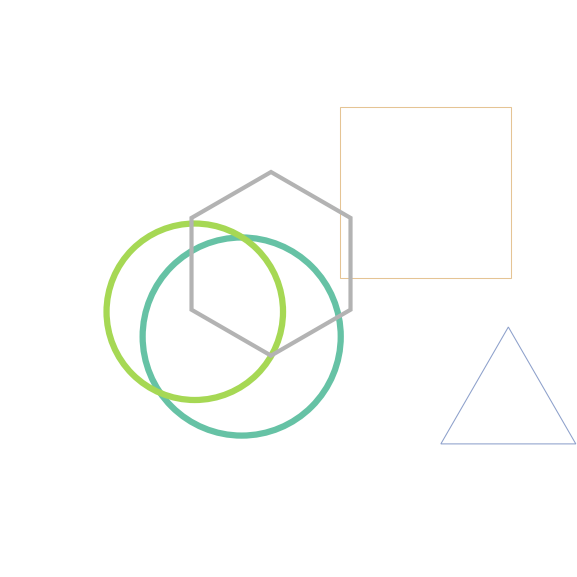[{"shape": "circle", "thickness": 3, "radius": 0.86, "center": [0.419, 0.416]}, {"shape": "triangle", "thickness": 0.5, "radius": 0.67, "center": [0.88, 0.298]}, {"shape": "circle", "thickness": 3, "radius": 0.76, "center": [0.337, 0.459]}, {"shape": "square", "thickness": 0.5, "radius": 0.74, "center": [0.736, 0.665]}, {"shape": "hexagon", "thickness": 2, "radius": 0.79, "center": [0.469, 0.542]}]